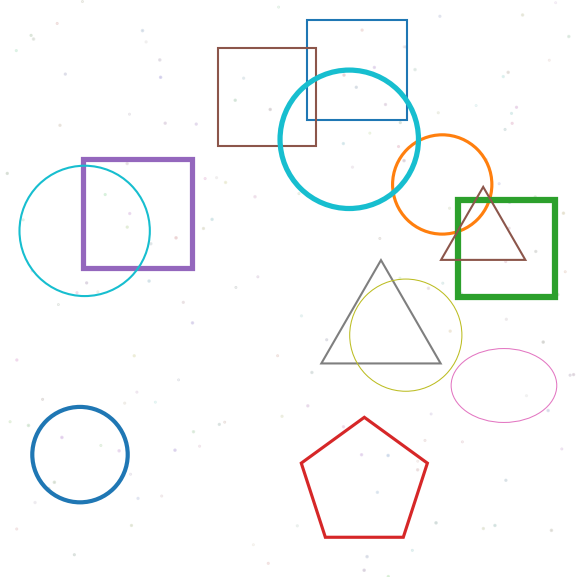[{"shape": "square", "thickness": 1, "radius": 0.43, "center": [0.617, 0.878]}, {"shape": "circle", "thickness": 2, "radius": 0.41, "center": [0.139, 0.212]}, {"shape": "circle", "thickness": 1.5, "radius": 0.43, "center": [0.766, 0.68]}, {"shape": "square", "thickness": 3, "radius": 0.42, "center": [0.877, 0.569]}, {"shape": "pentagon", "thickness": 1.5, "radius": 0.57, "center": [0.631, 0.162]}, {"shape": "square", "thickness": 2.5, "radius": 0.47, "center": [0.238, 0.63]}, {"shape": "square", "thickness": 1, "radius": 0.42, "center": [0.463, 0.832]}, {"shape": "triangle", "thickness": 1, "radius": 0.42, "center": [0.837, 0.591]}, {"shape": "oval", "thickness": 0.5, "radius": 0.46, "center": [0.873, 0.332]}, {"shape": "triangle", "thickness": 1, "radius": 0.6, "center": [0.66, 0.429]}, {"shape": "circle", "thickness": 0.5, "radius": 0.49, "center": [0.703, 0.419]}, {"shape": "circle", "thickness": 1, "radius": 0.56, "center": [0.147, 0.599]}, {"shape": "circle", "thickness": 2.5, "radius": 0.6, "center": [0.605, 0.758]}]